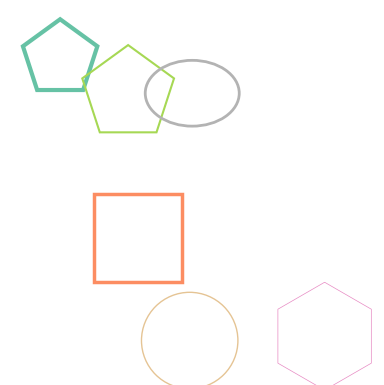[{"shape": "pentagon", "thickness": 3, "radius": 0.51, "center": [0.156, 0.848]}, {"shape": "square", "thickness": 2.5, "radius": 0.57, "center": [0.359, 0.383]}, {"shape": "hexagon", "thickness": 0.5, "radius": 0.7, "center": [0.843, 0.127]}, {"shape": "pentagon", "thickness": 1.5, "radius": 0.63, "center": [0.333, 0.758]}, {"shape": "circle", "thickness": 1, "radius": 0.63, "center": [0.493, 0.116]}, {"shape": "oval", "thickness": 2, "radius": 0.61, "center": [0.499, 0.758]}]